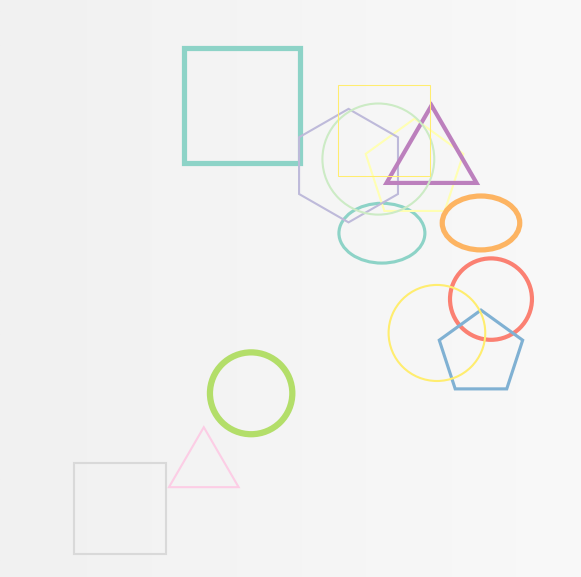[{"shape": "square", "thickness": 2.5, "radius": 0.5, "center": [0.416, 0.816]}, {"shape": "oval", "thickness": 1.5, "radius": 0.37, "center": [0.657, 0.595]}, {"shape": "pentagon", "thickness": 1, "radius": 0.44, "center": [0.713, 0.705]}, {"shape": "hexagon", "thickness": 1, "radius": 0.49, "center": [0.6, 0.712]}, {"shape": "circle", "thickness": 2, "radius": 0.35, "center": [0.845, 0.481]}, {"shape": "pentagon", "thickness": 1.5, "radius": 0.38, "center": [0.827, 0.387]}, {"shape": "oval", "thickness": 2.5, "radius": 0.33, "center": [0.828, 0.613]}, {"shape": "circle", "thickness": 3, "radius": 0.35, "center": [0.432, 0.318]}, {"shape": "triangle", "thickness": 1, "radius": 0.35, "center": [0.351, 0.19]}, {"shape": "square", "thickness": 1, "radius": 0.39, "center": [0.206, 0.119]}, {"shape": "triangle", "thickness": 2, "radius": 0.45, "center": [0.742, 0.727]}, {"shape": "circle", "thickness": 1, "radius": 0.48, "center": [0.651, 0.724]}, {"shape": "square", "thickness": 0.5, "radius": 0.4, "center": [0.661, 0.773]}, {"shape": "circle", "thickness": 1, "radius": 0.42, "center": [0.752, 0.423]}]